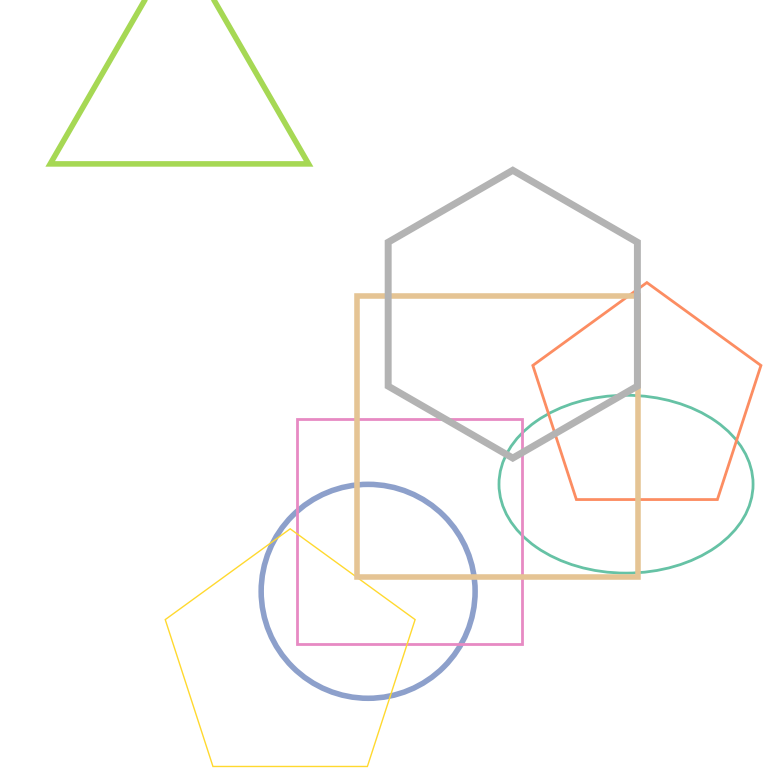[{"shape": "oval", "thickness": 1, "radius": 0.82, "center": [0.813, 0.371]}, {"shape": "pentagon", "thickness": 1, "radius": 0.78, "center": [0.84, 0.477]}, {"shape": "circle", "thickness": 2, "radius": 0.69, "center": [0.478, 0.232]}, {"shape": "square", "thickness": 1, "radius": 0.73, "center": [0.532, 0.309]}, {"shape": "triangle", "thickness": 2, "radius": 0.97, "center": [0.233, 0.884]}, {"shape": "pentagon", "thickness": 0.5, "radius": 0.85, "center": [0.377, 0.143]}, {"shape": "square", "thickness": 2, "radius": 0.91, "center": [0.646, 0.433]}, {"shape": "hexagon", "thickness": 2.5, "radius": 0.93, "center": [0.666, 0.592]}]